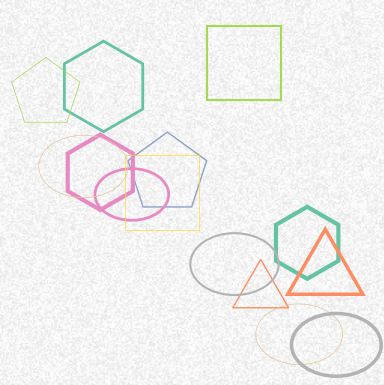[{"shape": "hexagon", "thickness": 2, "radius": 0.59, "center": [0.269, 0.775]}, {"shape": "hexagon", "thickness": 3, "radius": 0.47, "center": [0.798, 0.369]}, {"shape": "triangle", "thickness": 1, "radius": 0.42, "center": [0.677, 0.242]}, {"shape": "triangle", "thickness": 2.5, "radius": 0.56, "center": [0.845, 0.292]}, {"shape": "pentagon", "thickness": 1, "radius": 0.54, "center": [0.435, 0.549]}, {"shape": "oval", "thickness": 2, "radius": 0.48, "center": [0.342, 0.495]}, {"shape": "hexagon", "thickness": 3, "radius": 0.49, "center": [0.26, 0.553]}, {"shape": "square", "thickness": 1.5, "radius": 0.48, "center": [0.633, 0.836]}, {"shape": "pentagon", "thickness": 0.5, "radius": 0.47, "center": [0.119, 0.758]}, {"shape": "square", "thickness": 0.5, "radius": 0.48, "center": [0.422, 0.5]}, {"shape": "oval", "thickness": 0.5, "radius": 0.56, "center": [0.777, 0.132]}, {"shape": "oval", "thickness": 0.5, "radius": 0.58, "center": [0.216, 0.568]}, {"shape": "oval", "thickness": 2.5, "radius": 0.58, "center": [0.874, 0.104]}, {"shape": "oval", "thickness": 1.5, "radius": 0.57, "center": [0.609, 0.314]}]